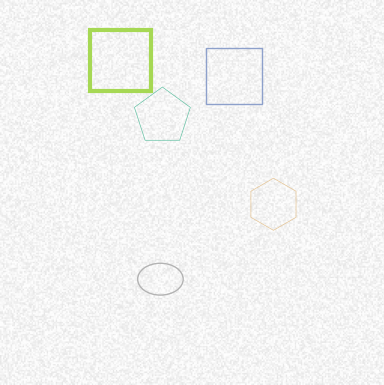[{"shape": "pentagon", "thickness": 0.5, "radius": 0.38, "center": [0.422, 0.697]}, {"shape": "square", "thickness": 1, "radius": 0.36, "center": [0.608, 0.802]}, {"shape": "square", "thickness": 3, "radius": 0.4, "center": [0.312, 0.844]}, {"shape": "hexagon", "thickness": 0.5, "radius": 0.34, "center": [0.71, 0.469]}, {"shape": "oval", "thickness": 1, "radius": 0.3, "center": [0.417, 0.275]}]